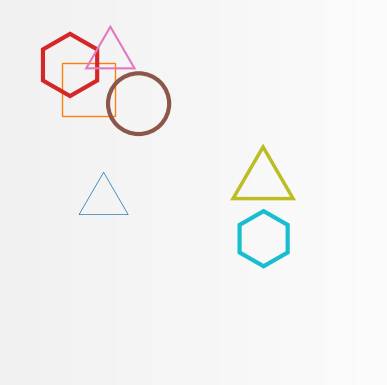[{"shape": "triangle", "thickness": 0.5, "radius": 0.37, "center": [0.267, 0.479]}, {"shape": "square", "thickness": 1, "radius": 0.35, "center": [0.228, 0.768]}, {"shape": "hexagon", "thickness": 3, "radius": 0.4, "center": [0.181, 0.831]}, {"shape": "circle", "thickness": 3, "radius": 0.39, "center": [0.358, 0.731]}, {"shape": "triangle", "thickness": 1.5, "radius": 0.36, "center": [0.285, 0.858]}, {"shape": "triangle", "thickness": 2.5, "radius": 0.45, "center": [0.679, 0.529]}, {"shape": "hexagon", "thickness": 3, "radius": 0.36, "center": [0.68, 0.38]}]